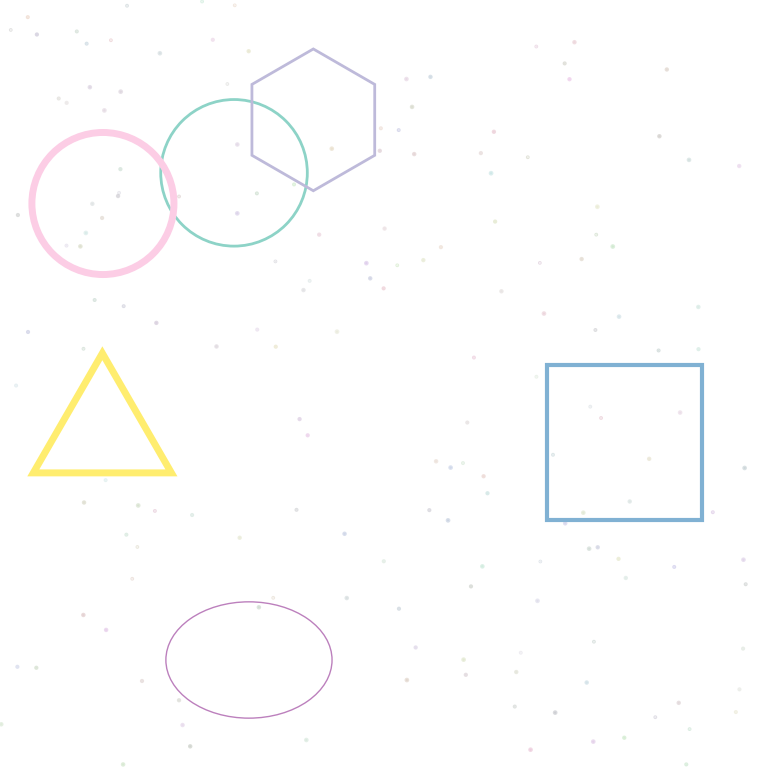[{"shape": "circle", "thickness": 1, "radius": 0.48, "center": [0.304, 0.776]}, {"shape": "hexagon", "thickness": 1, "radius": 0.46, "center": [0.407, 0.844]}, {"shape": "square", "thickness": 1.5, "radius": 0.5, "center": [0.811, 0.426]}, {"shape": "circle", "thickness": 2.5, "radius": 0.46, "center": [0.134, 0.736]}, {"shape": "oval", "thickness": 0.5, "radius": 0.54, "center": [0.323, 0.143]}, {"shape": "triangle", "thickness": 2.5, "radius": 0.52, "center": [0.133, 0.438]}]